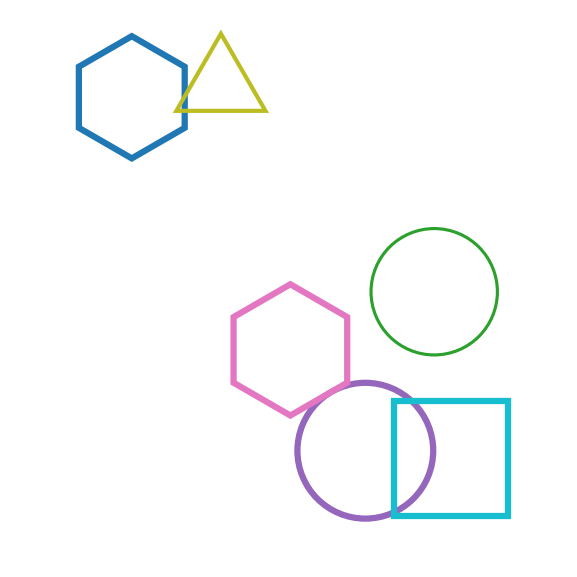[{"shape": "hexagon", "thickness": 3, "radius": 0.53, "center": [0.228, 0.831]}, {"shape": "circle", "thickness": 1.5, "radius": 0.55, "center": [0.752, 0.494]}, {"shape": "circle", "thickness": 3, "radius": 0.59, "center": [0.633, 0.219]}, {"shape": "hexagon", "thickness": 3, "radius": 0.57, "center": [0.503, 0.393]}, {"shape": "triangle", "thickness": 2, "radius": 0.45, "center": [0.383, 0.852]}, {"shape": "square", "thickness": 3, "radius": 0.5, "center": [0.781, 0.205]}]